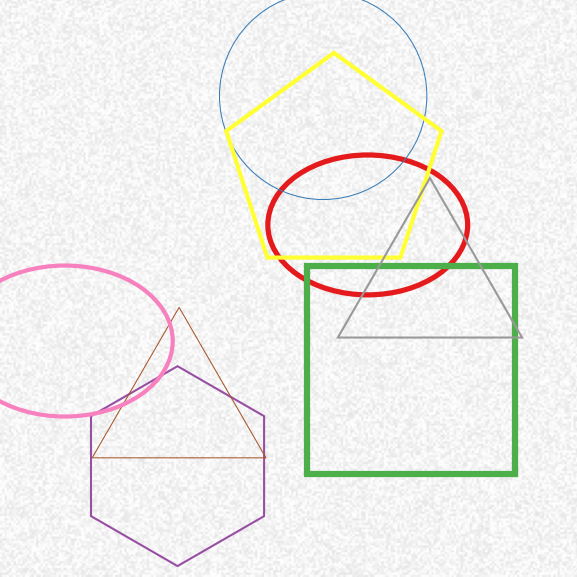[{"shape": "oval", "thickness": 2.5, "radius": 0.87, "center": [0.637, 0.61]}, {"shape": "circle", "thickness": 0.5, "radius": 0.9, "center": [0.56, 0.833]}, {"shape": "square", "thickness": 3, "radius": 0.9, "center": [0.712, 0.359]}, {"shape": "hexagon", "thickness": 1, "radius": 0.87, "center": [0.307, 0.192]}, {"shape": "pentagon", "thickness": 2, "radius": 0.98, "center": [0.578, 0.712]}, {"shape": "triangle", "thickness": 0.5, "radius": 0.87, "center": [0.31, 0.293]}, {"shape": "oval", "thickness": 2, "radius": 0.93, "center": [0.112, 0.409]}, {"shape": "triangle", "thickness": 1, "radius": 0.92, "center": [0.744, 0.507]}]